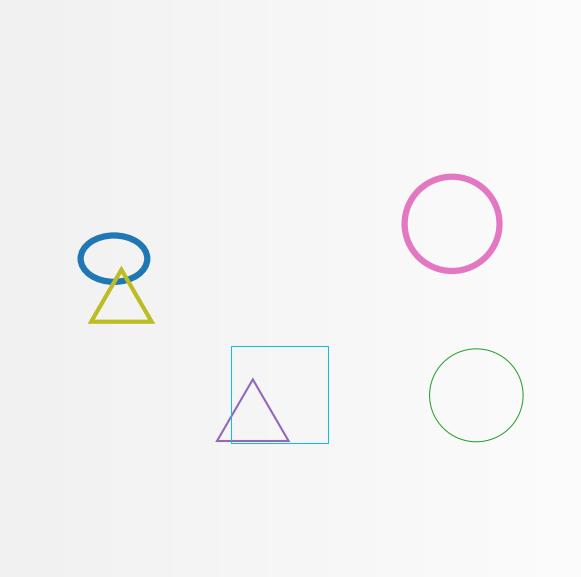[{"shape": "oval", "thickness": 3, "radius": 0.29, "center": [0.196, 0.551]}, {"shape": "circle", "thickness": 0.5, "radius": 0.4, "center": [0.819, 0.315]}, {"shape": "triangle", "thickness": 1, "radius": 0.36, "center": [0.435, 0.271]}, {"shape": "circle", "thickness": 3, "radius": 0.41, "center": [0.778, 0.612]}, {"shape": "triangle", "thickness": 2, "radius": 0.3, "center": [0.209, 0.472]}, {"shape": "square", "thickness": 0.5, "radius": 0.42, "center": [0.481, 0.316]}]